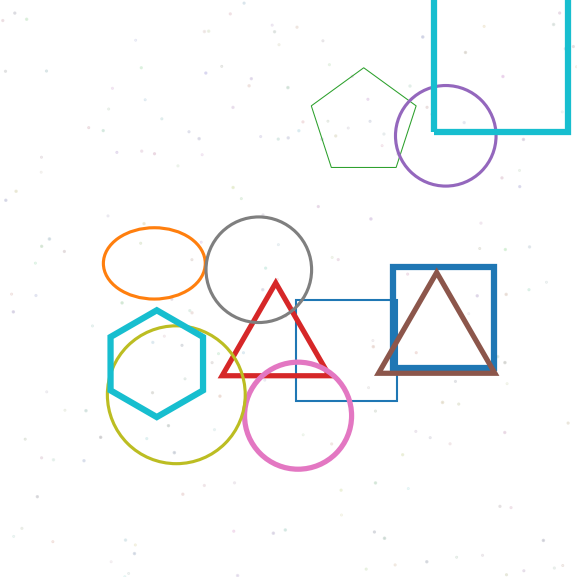[{"shape": "square", "thickness": 3, "radius": 0.44, "center": [0.768, 0.45]}, {"shape": "square", "thickness": 1, "radius": 0.44, "center": [0.601, 0.392]}, {"shape": "oval", "thickness": 1.5, "radius": 0.44, "center": [0.267, 0.543]}, {"shape": "pentagon", "thickness": 0.5, "radius": 0.48, "center": [0.63, 0.786]}, {"shape": "triangle", "thickness": 2.5, "radius": 0.54, "center": [0.477, 0.402]}, {"shape": "circle", "thickness": 1.5, "radius": 0.44, "center": [0.772, 0.764]}, {"shape": "triangle", "thickness": 2.5, "radius": 0.58, "center": [0.756, 0.411]}, {"shape": "circle", "thickness": 2.5, "radius": 0.46, "center": [0.516, 0.279]}, {"shape": "circle", "thickness": 1.5, "radius": 0.46, "center": [0.448, 0.532]}, {"shape": "circle", "thickness": 1.5, "radius": 0.6, "center": [0.305, 0.316]}, {"shape": "hexagon", "thickness": 3, "radius": 0.46, "center": [0.271, 0.369]}, {"shape": "square", "thickness": 3, "radius": 0.58, "center": [0.867, 0.887]}]